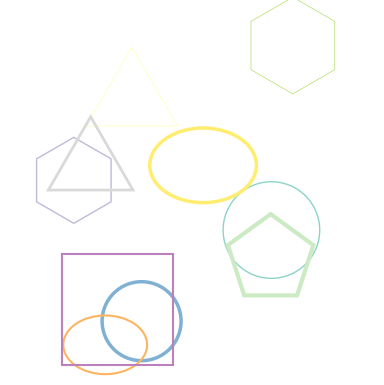[{"shape": "circle", "thickness": 1, "radius": 0.63, "center": [0.705, 0.402]}, {"shape": "triangle", "thickness": 0.5, "radius": 0.68, "center": [0.342, 0.741]}, {"shape": "hexagon", "thickness": 1, "radius": 0.56, "center": [0.192, 0.532]}, {"shape": "circle", "thickness": 2.5, "radius": 0.51, "center": [0.368, 0.166]}, {"shape": "oval", "thickness": 1.5, "radius": 0.54, "center": [0.273, 0.104]}, {"shape": "hexagon", "thickness": 0.5, "radius": 0.63, "center": [0.761, 0.882]}, {"shape": "triangle", "thickness": 2, "radius": 0.63, "center": [0.235, 0.57]}, {"shape": "square", "thickness": 1.5, "radius": 0.72, "center": [0.305, 0.196]}, {"shape": "pentagon", "thickness": 3, "radius": 0.58, "center": [0.703, 0.327]}, {"shape": "oval", "thickness": 2.5, "radius": 0.69, "center": [0.528, 0.571]}]